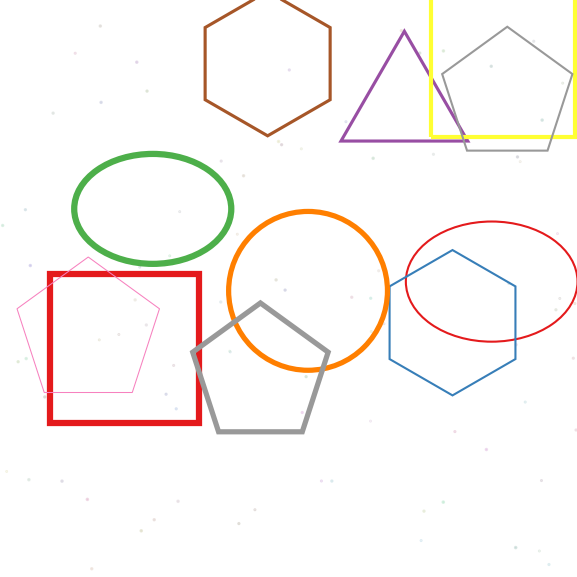[{"shape": "oval", "thickness": 1, "radius": 0.74, "center": [0.851, 0.512]}, {"shape": "square", "thickness": 3, "radius": 0.65, "center": [0.215, 0.396]}, {"shape": "hexagon", "thickness": 1, "radius": 0.63, "center": [0.784, 0.44]}, {"shape": "oval", "thickness": 3, "radius": 0.68, "center": [0.264, 0.637]}, {"shape": "triangle", "thickness": 1.5, "radius": 0.63, "center": [0.7, 0.818]}, {"shape": "circle", "thickness": 2.5, "radius": 0.69, "center": [0.533, 0.495]}, {"shape": "square", "thickness": 2, "radius": 0.63, "center": [0.871, 0.886]}, {"shape": "hexagon", "thickness": 1.5, "radius": 0.62, "center": [0.463, 0.889]}, {"shape": "pentagon", "thickness": 0.5, "radius": 0.65, "center": [0.153, 0.424]}, {"shape": "pentagon", "thickness": 1, "radius": 0.59, "center": [0.878, 0.834]}, {"shape": "pentagon", "thickness": 2.5, "radius": 0.62, "center": [0.451, 0.351]}]